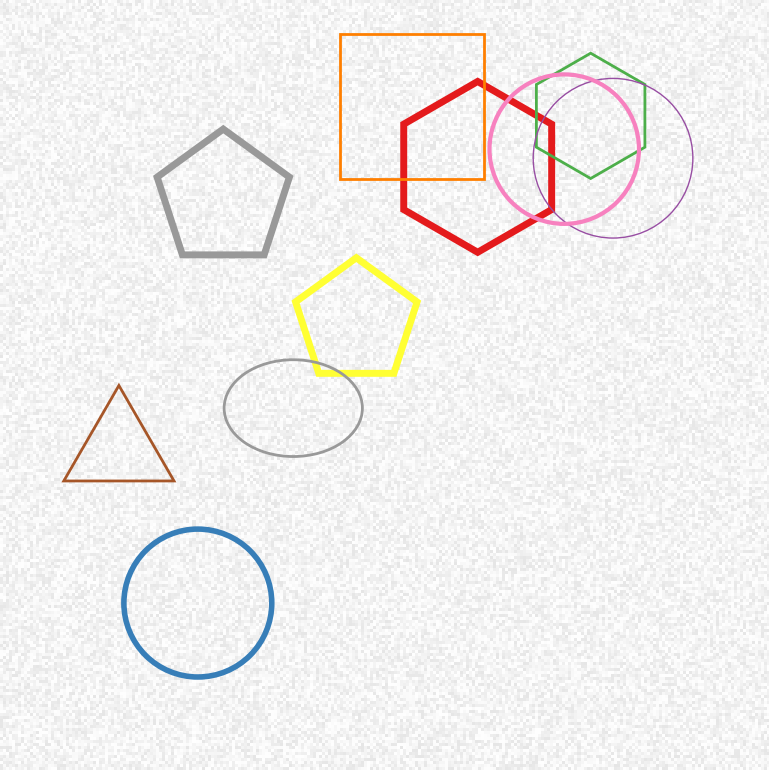[{"shape": "hexagon", "thickness": 2.5, "radius": 0.55, "center": [0.62, 0.783]}, {"shape": "circle", "thickness": 2, "radius": 0.48, "center": [0.257, 0.217]}, {"shape": "hexagon", "thickness": 1, "radius": 0.41, "center": [0.767, 0.85]}, {"shape": "circle", "thickness": 0.5, "radius": 0.52, "center": [0.796, 0.795]}, {"shape": "square", "thickness": 1, "radius": 0.47, "center": [0.535, 0.862]}, {"shape": "pentagon", "thickness": 2.5, "radius": 0.41, "center": [0.463, 0.582]}, {"shape": "triangle", "thickness": 1, "radius": 0.41, "center": [0.154, 0.417]}, {"shape": "circle", "thickness": 1.5, "radius": 0.49, "center": [0.733, 0.806]}, {"shape": "pentagon", "thickness": 2.5, "radius": 0.45, "center": [0.29, 0.742]}, {"shape": "oval", "thickness": 1, "radius": 0.45, "center": [0.381, 0.47]}]